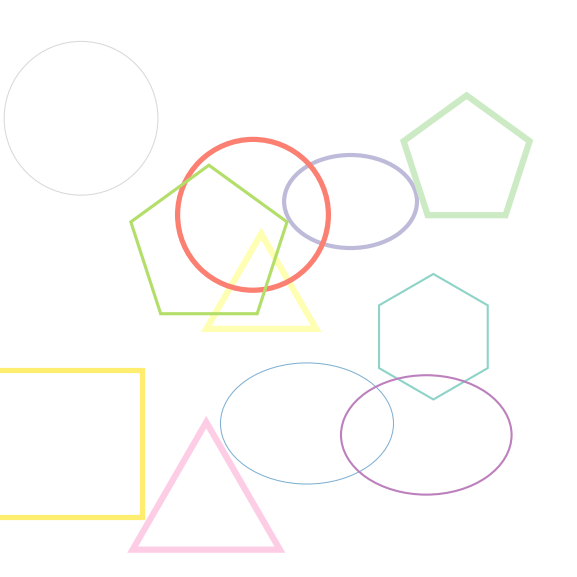[{"shape": "hexagon", "thickness": 1, "radius": 0.54, "center": [0.75, 0.416]}, {"shape": "triangle", "thickness": 3, "radius": 0.55, "center": [0.452, 0.485]}, {"shape": "oval", "thickness": 2, "radius": 0.58, "center": [0.607, 0.65]}, {"shape": "circle", "thickness": 2.5, "radius": 0.65, "center": [0.438, 0.627]}, {"shape": "oval", "thickness": 0.5, "radius": 0.75, "center": [0.532, 0.266]}, {"shape": "pentagon", "thickness": 1.5, "radius": 0.71, "center": [0.362, 0.571]}, {"shape": "triangle", "thickness": 3, "radius": 0.74, "center": [0.357, 0.121]}, {"shape": "circle", "thickness": 0.5, "radius": 0.67, "center": [0.14, 0.794]}, {"shape": "oval", "thickness": 1, "radius": 0.74, "center": [0.738, 0.246]}, {"shape": "pentagon", "thickness": 3, "radius": 0.57, "center": [0.808, 0.719]}, {"shape": "square", "thickness": 2.5, "radius": 0.63, "center": [0.119, 0.231]}]